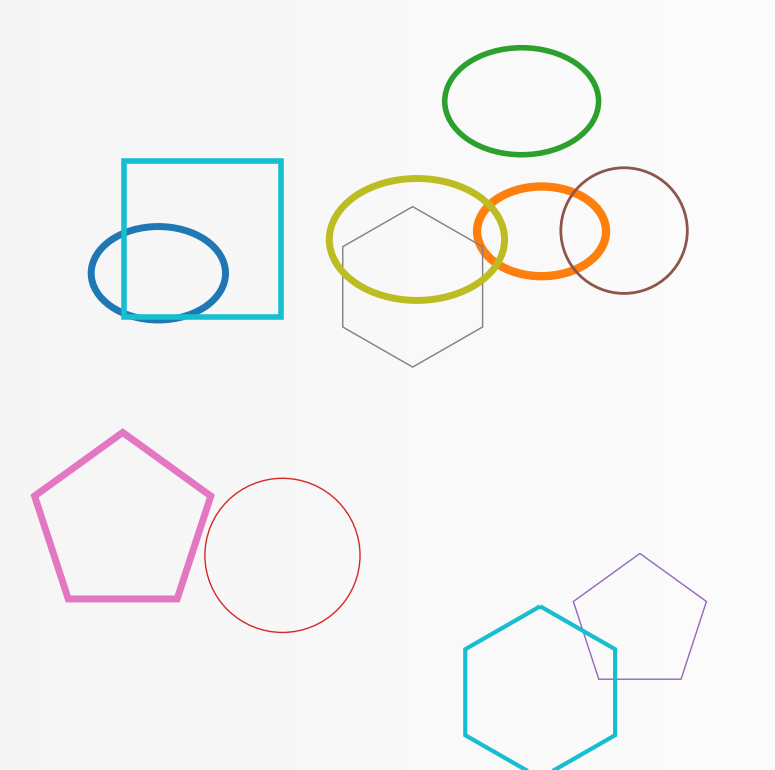[{"shape": "oval", "thickness": 2.5, "radius": 0.43, "center": [0.204, 0.645]}, {"shape": "oval", "thickness": 3, "radius": 0.42, "center": [0.699, 0.7]}, {"shape": "oval", "thickness": 2, "radius": 0.5, "center": [0.673, 0.869]}, {"shape": "circle", "thickness": 0.5, "radius": 0.5, "center": [0.364, 0.279]}, {"shape": "pentagon", "thickness": 0.5, "radius": 0.45, "center": [0.826, 0.191]}, {"shape": "circle", "thickness": 1, "radius": 0.41, "center": [0.805, 0.701]}, {"shape": "pentagon", "thickness": 2.5, "radius": 0.6, "center": [0.158, 0.319]}, {"shape": "hexagon", "thickness": 0.5, "radius": 0.52, "center": [0.532, 0.627]}, {"shape": "oval", "thickness": 2.5, "radius": 0.57, "center": [0.538, 0.689]}, {"shape": "square", "thickness": 2, "radius": 0.51, "center": [0.261, 0.689]}, {"shape": "hexagon", "thickness": 1.5, "radius": 0.56, "center": [0.697, 0.101]}]